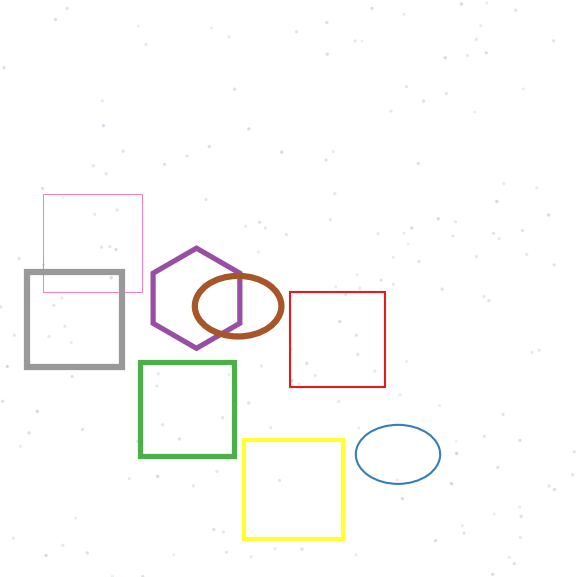[{"shape": "square", "thickness": 1, "radius": 0.41, "center": [0.584, 0.411]}, {"shape": "oval", "thickness": 1, "radius": 0.37, "center": [0.689, 0.212]}, {"shape": "square", "thickness": 2.5, "radius": 0.41, "center": [0.324, 0.29]}, {"shape": "hexagon", "thickness": 2.5, "radius": 0.43, "center": [0.34, 0.483]}, {"shape": "square", "thickness": 2, "radius": 0.43, "center": [0.508, 0.152]}, {"shape": "oval", "thickness": 3, "radius": 0.37, "center": [0.412, 0.469]}, {"shape": "square", "thickness": 0.5, "radius": 0.43, "center": [0.16, 0.578]}, {"shape": "square", "thickness": 3, "radius": 0.41, "center": [0.129, 0.446]}]